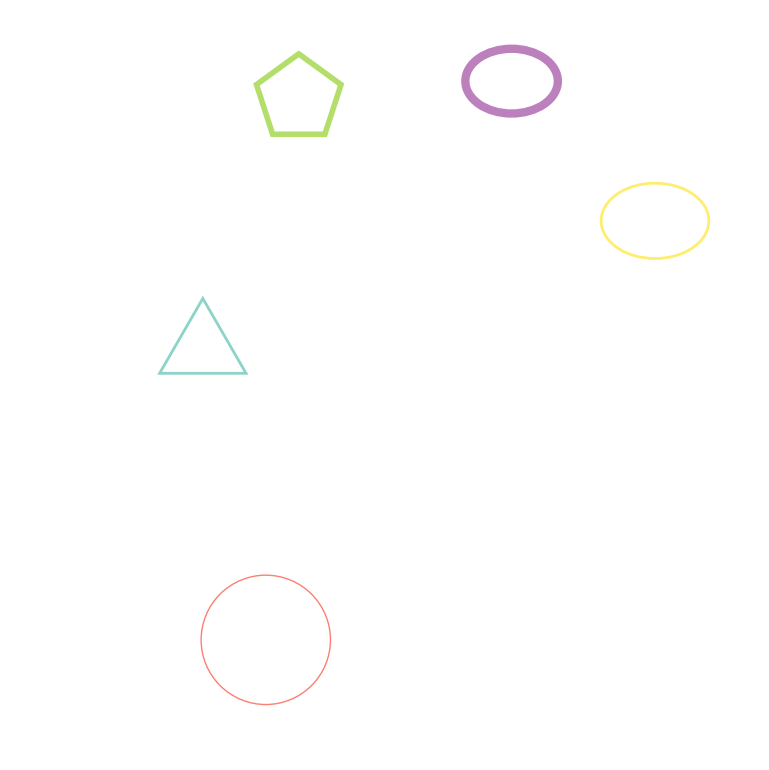[{"shape": "triangle", "thickness": 1, "radius": 0.32, "center": [0.263, 0.548]}, {"shape": "circle", "thickness": 0.5, "radius": 0.42, "center": [0.345, 0.169]}, {"shape": "pentagon", "thickness": 2, "radius": 0.29, "center": [0.388, 0.872]}, {"shape": "oval", "thickness": 3, "radius": 0.3, "center": [0.664, 0.895]}, {"shape": "oval", "thickness": 1, "radius": 0.35, "center": [0.851, 0.713]}]